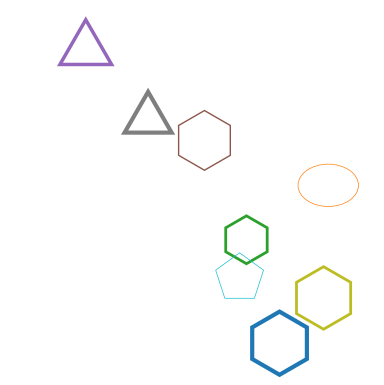[{"shape": "hexagon", "thickness": 3, "radius": 0.41, "center": [0.726, 0.109]}, {"shape": "oval", "thickness": 0.5, "radius": 0.39, "center": [0.853, 0.519]}, {"shape": "hexagon", "thickness": 2, "radius": 0.31, "center": [0.64, 0.377]}, {"shape": "triangle", "thickness": 2.5, "radius": 0.39, "center": [0.223, 0.871]}, {"shape": "hexagon", "thickness": 1, "radius": 0.39, "center": [0.531, 0.635]}, {"shape": "triangle", "thickness": 3, "radius": 0.35, "center": [0.385, 0.691]}, {"shape": "hexagon", "thickness": 2, "radius": 0.41, "center": [0.84, 0.226]}, {"shape": "pentagon", "thickness": 0.5, "radius": 0.33, "center": [0.622, 0.278]}]